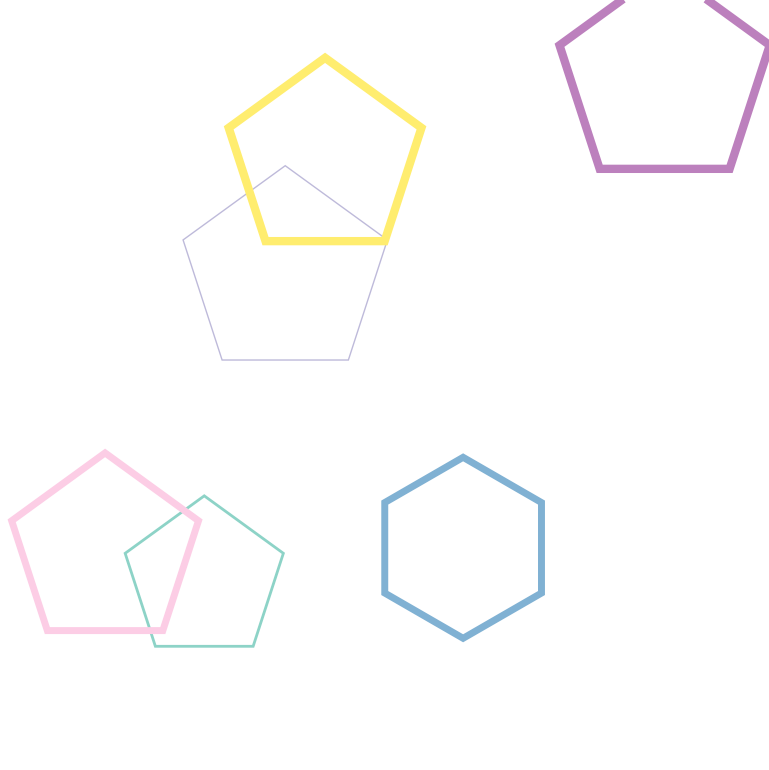[{"shape": "pentagon", "thickness": 1, "radius": 0.54, "center": [0.265, 0.248]}, {"shape": "pentagon", "thickness": 0.5, "radius": 0.7, "center": [0.37, 0.645]}, {"shape": "hexagon", "thickness": 2.5, "radius": 0.59, "center": [0.601, 0.289]}, {"shape": "pentagon", "thickness": 2.5, "radius": 0.64, "center": [0.136, 0.284]}, {"shape": "pentagon", "thickness": 3, "radius": 0.72, "center": [0.863, 0.897]}, {"shape": "pentagon", "thickness": 3, "radius": 0.66, "center": [0.422, 0.793]}]